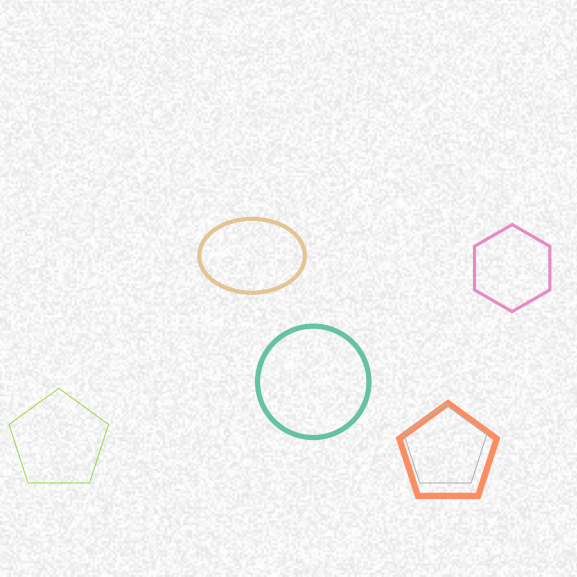[{"shape": "circle", "thickness": 2.5, "radius": 0.48, "center": [0.542, 0.338]}, {"shape": "pentagon", "thickness": 3, "radius": 0.44, "center": [0.776, 0.212]}, {"shape": "hexagon", "thickness": 1.5, "radius": 0.38, "center": [0.887, 0.535]}, {"shape": "pentagon", "thickness": 0.5, "radius": 0.45, "center": [0.102, 0.236]}, {"shape": "oval", "thickness": 2, "radius": 0.46, "center": [0.437, 0.556]}, {"shape": "pentagon", "thickness": 0.5, "radius": 0.38, "center": [0.771, 0.224]}]